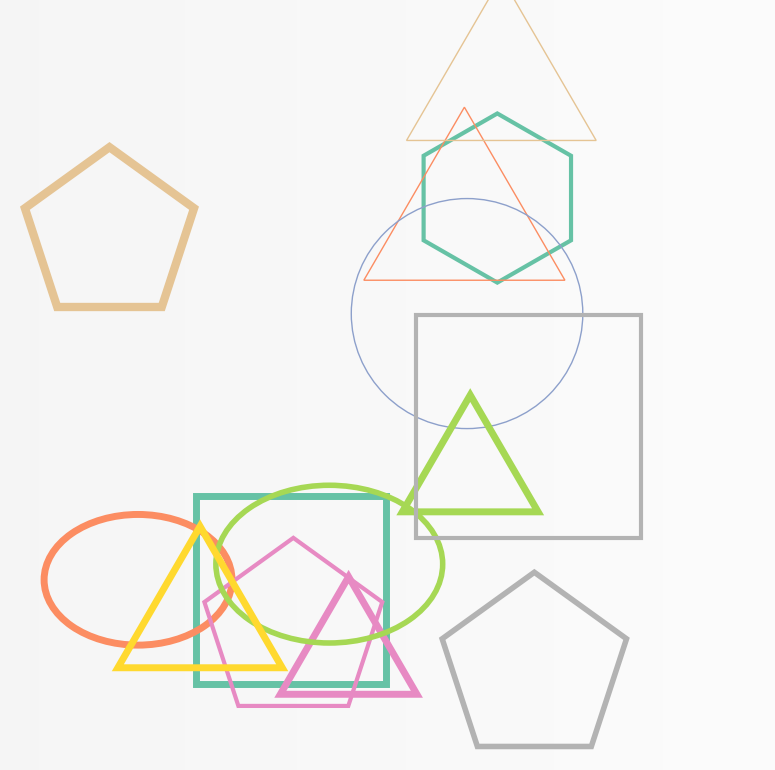[{"shape": "square", "thickness": 2.5, "radius": 0.61, "center": [0.376, 0.234]}, {"shape": "hexagon", "thickness": 1.5, "radius": 0.55, "center": [0.642, 0.743]}, {"shape": "oval", "thickness": 2.5, "radius": 0.61, "center": [0.178, 0.247]}, {"shape": "triangle", "thickness": 0.5, "radius": 0.75, "center": [0.599, 0.711]}, {"shape": "circle", "thickness": 0.5, "radius": 0.75, "center": [0.603, 0.593]}, {"shape": "pentagon", "thickness": 1.5, "radius": 0.6, "center": [0.378, 0.181]}, {"shape": "triangle", "thickness": 2.5, "radius": 0.51, "center": [0.45, 0.149]}, {"shape": "oval", "thickness": 2, "radius": 0.73, "center": [0.425, 0.267]}, {"shape": "triangle", "thickness": 2.5, "radius": 0.51, "center": [0.607, 0.386]}, {"shape": "triangle", "thickness": 2.5, "radius": 0.61, "center": [0.258, 0.194]}, {"shape": "pentagon", "thickness": 3, "radius": 0.57, "center": [0.141, 0.694]}, {"shape": "triangle", "thickness": 0.5, "radius": 0.71, "center": [0.647, 0.888]}, {"shape": "pentagon", "thickness": 2, "radius": 0.63, "center": [0.689, 0.132]}, {"shape": "square", "thickness": 1.5, "radius": 0.72, "center": [0.682, 0.446]}]